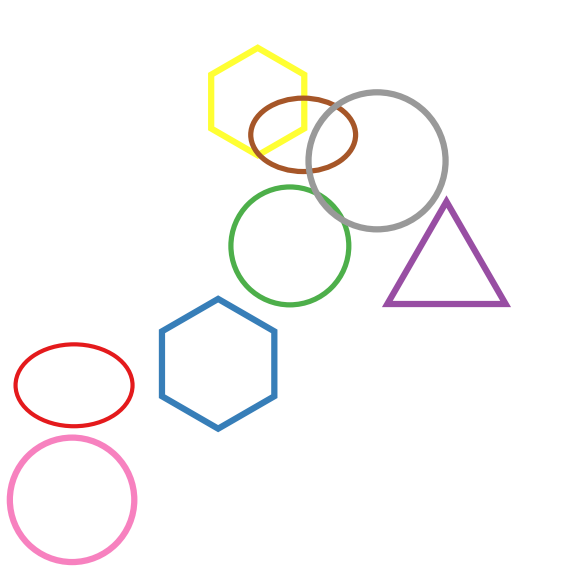[{"shape": "oval", "thickness": 2, "radius": 0.51, "center": [0.128, 0.332]}, {"shape": "hexagon", "thickness": 3, "radius": 0.56, "center": [0.378, 0.369]}, {"shape": "circle", "thickness": 2.5, "radius": 0.51, "center": [0.502, 0.573]}, {"shape": "triangle", "thickness": 3, "radius": 0.59, "center": [0.773, 0.532]}, {"shape": "hexagon", "thickness": 3, "radius": 0.47, "center": [0.446, 0.823]}, {"shape": "oval", "thickness": 2.5, "radius": 0.45, "center": [0.525, 0.766]}, {"shape": "circle", "thickness": 3, "radius": 0.54, "center": [0.125, 0.134]}, {"shape": "circle", "thickness": 3, "radius": 0.59, "center": [0.653, 0.721]}]